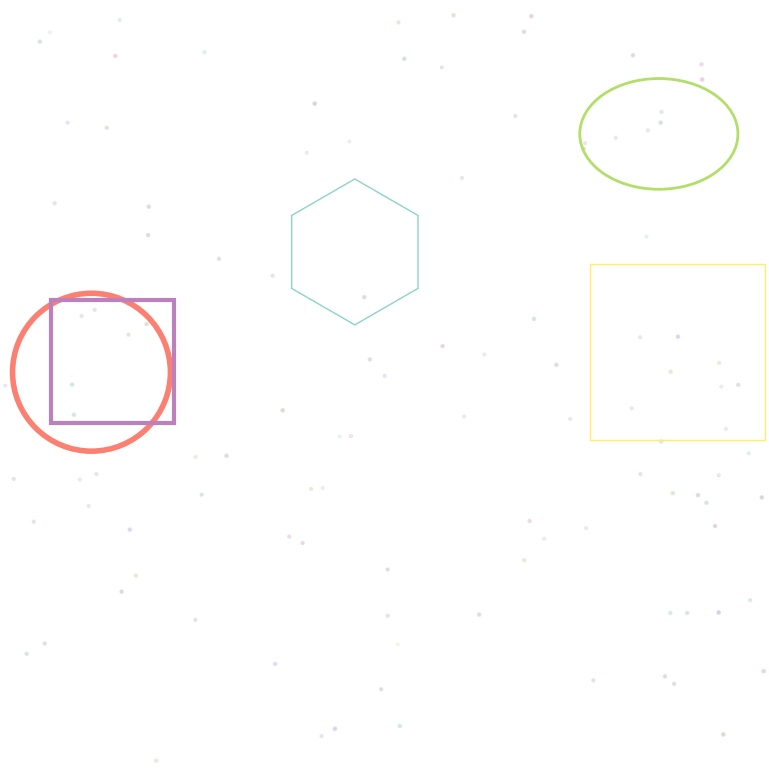[{"shape": "hexagon", "thickness": 0.5, "radius": 0.47, "center": [0.461, 0.673]}, {"shape": "circle", "thickness": 2, "radius": 0.51, "center": [0.119, 0.517]}, {"shape": "oval", "thickness": 1, "radius": 0.51, "center": [0.856, 0.826]}, {"shape": "square", "thickness": 1.5, "radius": 0.4, "center": [0.146, 0.531]}, {"shape": "square", "thickness": 0.5, "radius": 0.57, "center": [0.88, 0.543]}]